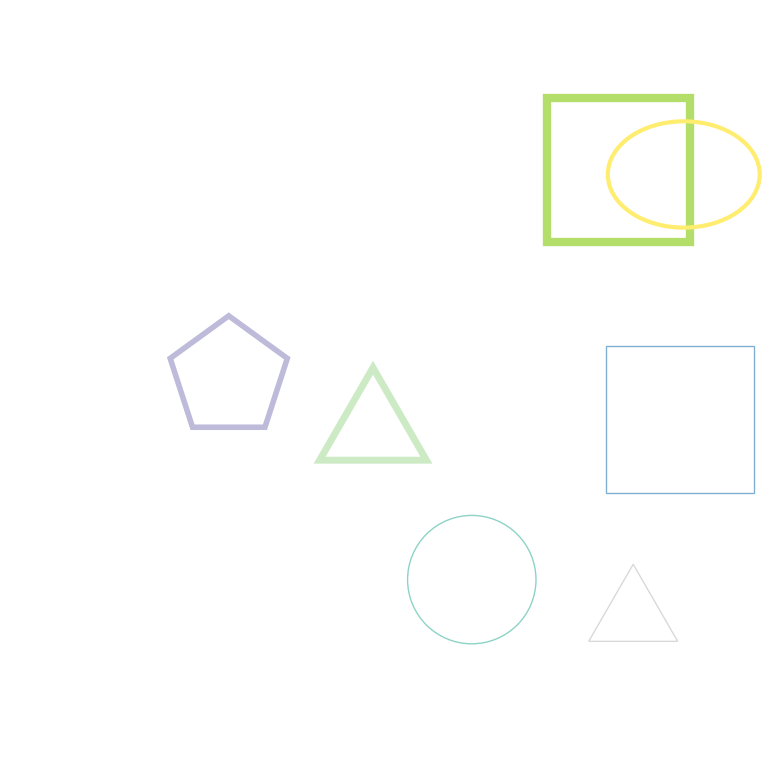[{"shape": "circle", "thickness": 0.5, "radius": 0.42, "center": [0.613, 0.247]}, {"shape": "pentagon", "thickness": 2, "radius": 0.4, "center": [0.297, 0.51]}, {"shape": "square", "thickness": 0.5, "radius": 0.48, "center": [0.884, 0.455]}, {"shape": "square", "thickness": 3, "radius": 0.47, "center": [0.803, 0.779]}, {"shape": "triangle", "thickness": 0.5, "radius": 0.33, "center": [0.822, 0.2]}, {"shape": "triangle", "thickness": 2.5, "radius": 0.4, "center": [0.484, 0.442]}, {"shape": "oval", "thickness": 1.5, "radius": 0.49, "center": [0.888, 0.773]}]